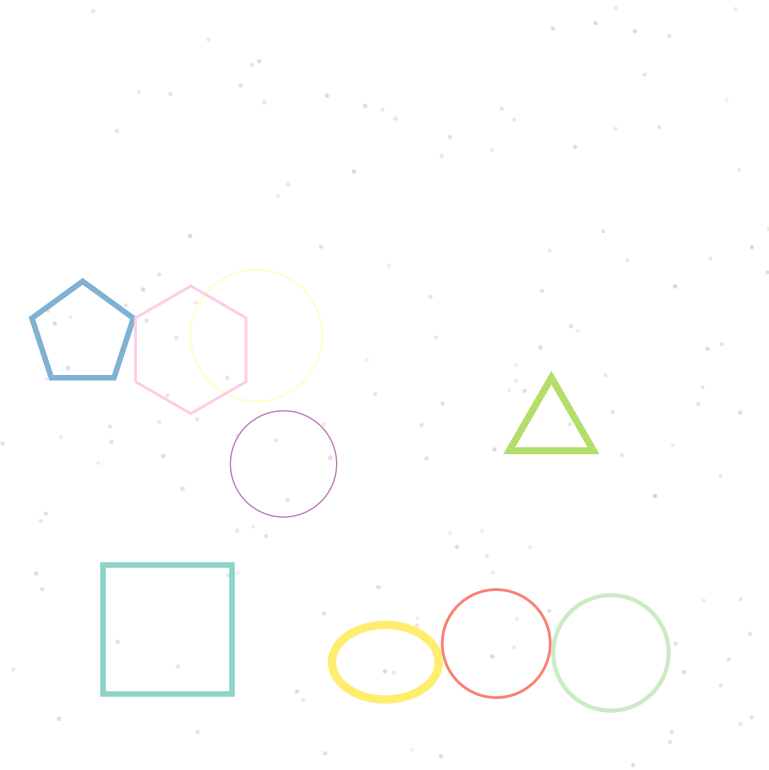[{"shape": "square", "thickness": 2, "radius": 0.42, "center": [0.217, 0.182]}, {"shape": "circle", "thickness": 0.5, "radius": 0.43, "center": [0.333, 0.564]}, {"shape": "circle", "thickness": 1, "radius": 0.35, "center": [0.644, 0.164]}, {"shape": "pentagon", "thickness": 2, "radius": 0.35, "center": [0.107, 0.565]}, {"shape": "triangle", "thickness": 2.5, "radius": 0.32, "center": [0.716, 0.446]}, {"shape": "hexagon", "thickness": 1, "radius": 0.41, "center": [0.248, 0.546]}, {"shape": "circle", "thickness": 0.5, "radius": 0.34, "center": [0.368, 0.398]}, {"shape": "circle", "thickness": 1.5, "radius": 0.37, "center": [0.793, 0.152]}, {"shape": "oval", "thickness": 3, "radius": 0.35, "center": [0.501, 0.14]}]